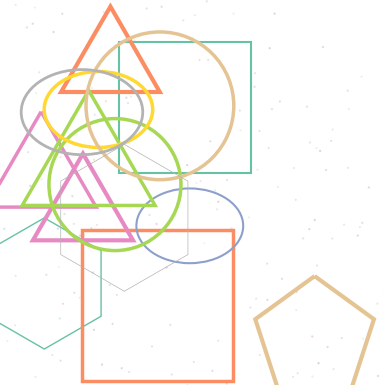[{"shape": "hexagon", "thickness": 1, "radius": 0.85, "center": [0.115, 0.264]}, {"shape": "square", "thickness": 1.5, "radius": 0.86, "center": [0.481, 0.721]}, {"shape": "triangle", "thickness": 3, "radius": 0.74, "center": [0.287, 0.835]}, {"shape": "square", "thickness": 2.5, "radius": 0.98, "center": [0.41, 0.207]}, {"shape": "oval", "thickness": 1.5, "radius": 0.69, "center": [0.493, 0.413]}, {"shape": "triangle", "thickness": 3, "radius": 0.75, "center": [0.215, 0.451]}, {"shape": "triangle", "thickness": 2.5, "radius": 0.83, "center": [0.107, 0.545]}, {"shape": "circle", "thickness": 2.5, "radius": 0.86, "center": [0.299, 0.521]}, {"shape": "triangle", "thickness": 2.5, "radius": 1.0, "center": [0.23, 0.566]}, {"shape": "oval", "thickness": 2.5, "radius": 0.7, "center": [0.256, 0.716]}, {"shape": "pentagon", "thickness": 3, "radius": 0.81, "center": [0.817, 0.121]}, {"shape": "circle", "thickness": 2.5, "radius": 0.96, "center": [0.415, 0.725]}, {"shape": "oval", "thickness": 2, "radius": 0.79, "center": [0.213, 0.709]}, {"shape": "hexagon", "thickness": 0.5, "radius": 0.95, "center": [0.323, 0.434]}]